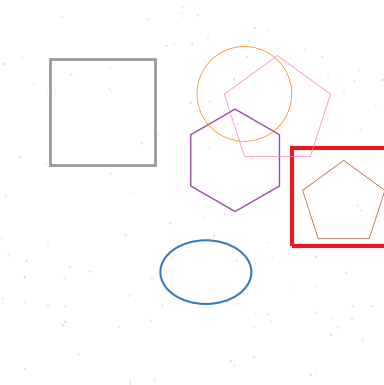[{"shape": "square", "thickness": 3, "radius": 0.64, "center": [0.885, 0.489]}, {"shape": "oval", "thickness": 1.5, "radius": 0.59, "center": [0.535, 0.293]}, {"shape": "hexagon", "thickness": 1, "radius": 0.67, "center": [0.611, 0.584]}, {"shape": "circle", "thickness": 0.5, "radius": 0.62, "center": [0.635, 0.756]}, {"shape": "pentagon", "thickness": 0.5, "radius": 0.56, "center": [0.893, 0.471]}, {"shape": "pentagon", "thickness": 0.5, "radius": 0.73, "center": [0.721, 0.71]}, {"shape": "square", "thickness": 2, "radius": 0.68, "center": [0.266, 0.709]}]